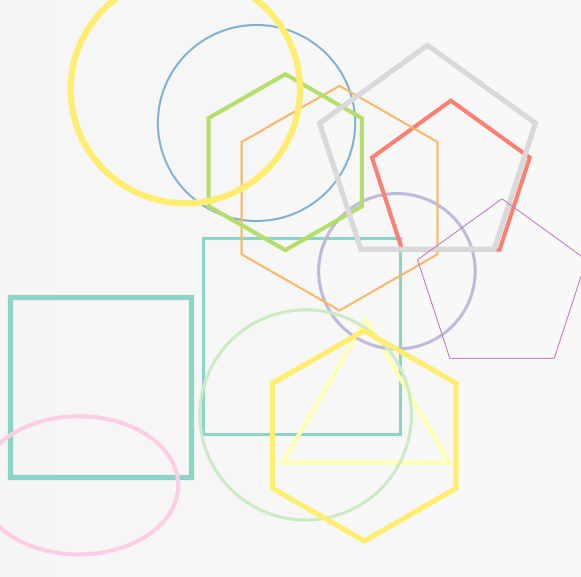[{"shape": "square", "thickness": 1.5, "radius": 0.85, "center": [0.519, 0.417]}, {"shape": "square", "thickness": 2.5, "radius": 0.78, "center": [0.173, 0.329]}, {"shape": "triangle", "thickness": 2, "radius": 0.83, "center": [0.63, 0.281]}, {"shape": "circle", "thickness": 1.5, "radius": 0.67, "center": [0.683, 0.529]}, {"shape": "pentagon", "thickness": 2, "radius": 0.71, "center": [0.776, 0.682]}, {"shape": "circle", "thickness": 1, "radius": 0.85, "center": [0.441, 0.786]}, {"shape": "hexagon", "thickness": 1, "radius": 0.97, "center": [0.584, 0.656]}, {"shape": "hexagon", "thickness": 2, "radius": 0.76, "center": [0.491, 0.718]}, {"shape": "oval", "thickness": 2, "radius": 0.86, "center": [0.136, 0.159]}, {"shape": "pentagon", "thickness": 2.5, "radius": 0.98, "center": [0.735, 0.725]}, {"shape": "pentagon", "thickness": 0.5, "radius": 0.76, "center": [0.864, 0.502]}, {"shape": "circle", "thickness": 1.5, "radius": 0.91, "center": [0.526, 0.281]}, {"shape": "circle", "thickness": 3, "radius": 0.99, "center": [0.319, 0.844]}, {"shape": "hexagon", "thickness": 2.5, "radius": 0.91, "center": [0.627, 0.245]}]